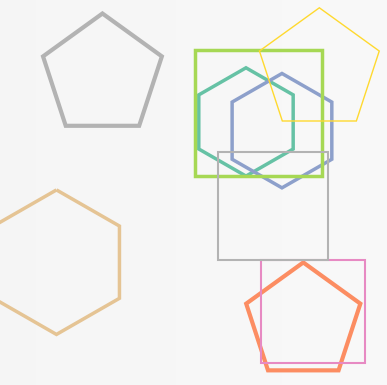[{"shape": "hexagon", "thickness": 2.5, "radius": 0.7, "center": [0.635, 0.683]}, {"shape": "pentagon", "thickness": 3, "radius": 0.77, "center": [0.783, 0.163]}, {"shape": "hexagon", "thickness": 2.5, "radius": 0.74, "center": [0.728, 0.661]}, {"shape": "square", "thickness": 1.5, "radius": 0.67, "center": [0.807, 0.191]}, {"shape": "square", "thickness": 2.5, "radius": 0.82, "center": [0.668, 0.706]}, {"shape": "pentagon", "thickness": 1, "radius": 0.81, "center": [0.824, 0.817]}, {"shape": "hexagon", "thickness": 2.5, "radius": 0.94, "center": [0.146, 0.319]}, {"shape": "pentagon", "thickness": 3, "radius": 0.81, "center": [0.264, 0.804]}, {"shape": "square", "thickness": 1.5, "radius": 0.71, "center": [0.704, 0.465]}]